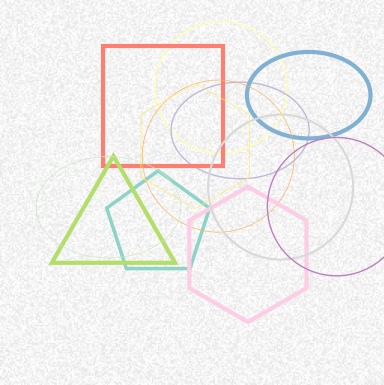[{"shape": "pentagon", "thickness": 2.5, "radius": 0.7, "center": [0.411, 0.416]}, {"shape": "circle", "thickness": 1, "radius": 0.86, "center": [0.574, 0.773]}, {"shape": "oval", "thickness": 1, "radius": 0.9, "center": [0.624, 0.661]}, {"shape": "square", "thickness": 3, "radius": 0.78, "center": [0.425, 0.724]}, {"shape": "oval", "thickness": 3, "radius": 0.8, "center": [0.802, 0.753]}, {"shape": "circle", "thickness": 0.5, "radius": 0.99, "center": [0.567, 0.594]}, {"shape": "triangle", "thickness": 3, "radius": 0.92, "center": [0.295, 0.41]}, {"shape": "hexagon", "thickness": 3, "radius": 0.88, "center": [0.644, 0.339]}, {"shape": "circle", "thickness": 1.5, "radius": 0.94, "center": [0.729, 0.514]}, {"shape": "circle", "thickness": 1, "radius": 0.9, "center": [0.874, 0.463]}, {"shape": "oval", "thickness": 0.5, "radius": 0.94, "center": [0.282, 0.462]}, {"shape": "hexagon", "thickness": 0.5, "radius": 0.81, "center": [0.507, 0.621]}]